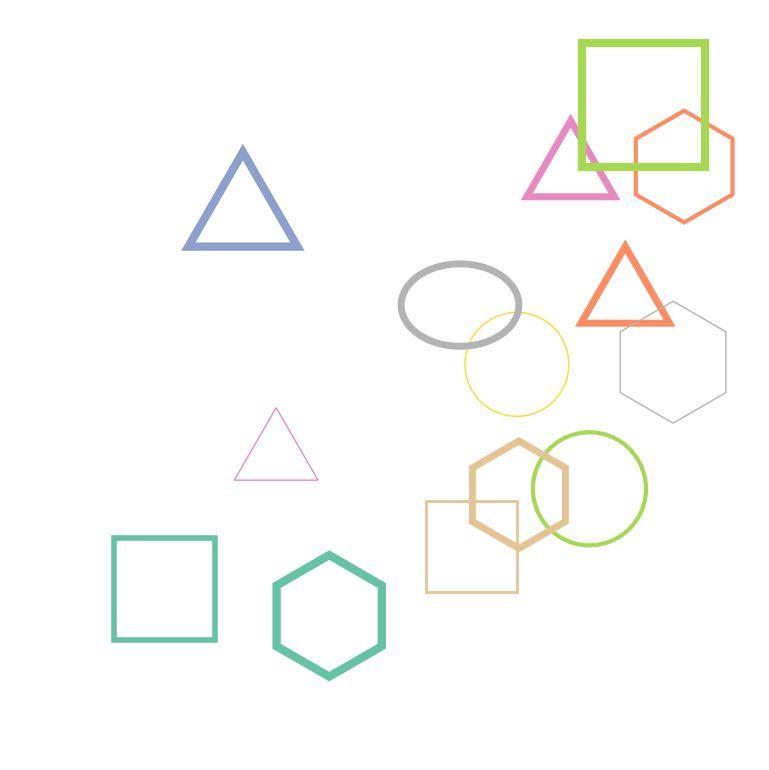[{"shape": "square", "thickness": 2, "radius": 0.33, "center": [0.213, 0.235]}, {"shape": "hexagon", "thickness": 3, "radius": 0.39, "center": [0.428, 0.2]}, {"shape": "triangle", "thickness": 2.5, "radius": 0.33, "center": [0.812, 0.613]}, {"shape": "hexagon", "thickness": 1.5, "radius": 0.36, "center": [0.888, 0.784]}, {"shape": "triangle", "thickness": 3, "radius": 0.41, "center": [0.315, 0.721]}, {"shape": "triangle", "thickness": 0.5, "radius": 0.31, "center": [0.359, 0.408]}, {"shape": "triangle", "thickness": 2.5, "radius": 0.33, "center": [0.741, 0.777]}, {"shape": "square", "thickness": 3, "radius": 0.4, "center": [0.836, 0.863]}, {"shape": "circle", "thickness": 1.5, "radius": 0.37, "center": [0.766, 0.365]}, {"shape": "circle", "thickness": 0.5, "radius": 0.34, "center": [0.671, 0.527]}, {"shape": "hexagon", "thickness": 2.5, "radius": 0.35, "center": [0.674, 0.357]}, {"shape": "square", "thickness": 1, "radius": 0.3, "center": [0.612, 0.29]}, {"shape": "hexagon", "thickness": 0.5, "radius": 0.4, "center": [0.874, 0.53]}, {"shape": "oval", "thickness": 2.5, "radius": 0.38, "center": [0.597, 0.604]}]